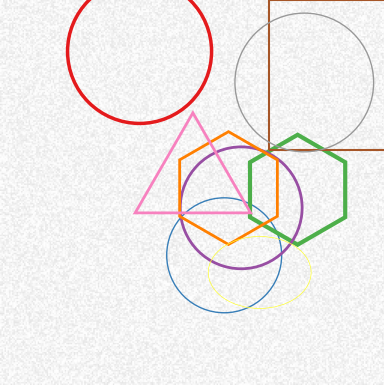[{"shape": "circle", "thickness": 2.5, "radius": 0.94, "center": [0.363, 0.866]}, {"shape": "circle", "thickness": 1, "radius": 0.75, "center": [0.582, 0.337]}, {"shape": "hexagon", "thickness": 3, "radius": 0.71, "center": [0.773, 0.507]}, {"shape": "circle", "thickness": 2, "radius": 0.79, "center": [0.626, 0.46]}, {"shape": "hexagon", "thickness": 2, "radius": 0.73, "center": [0.594, 0.511]}, {"shape": "oval", "thickness": 0.5, "radius": 0.67, "center": [0.675, 0.292]}, {"shape": "square", "thickness": 1.5, "radius": 0.97, "center": [0.894, 0.805]}, {"shape": "triangle", "thickness": 2, "radius": 0.87, "center": [0.501, 0.534]}, {"shape": "circle", "thickness": 1, "radius": 0.9, "center": [0.79, 0.786]}]